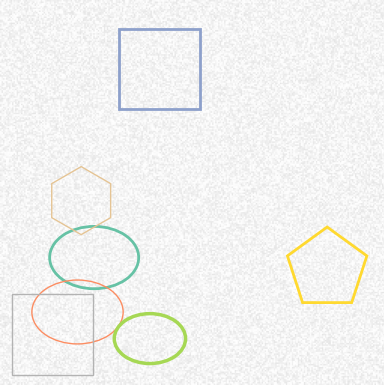[{"shape": "oval", "thickness": 2, "radius": 0.58, "center": [0.245, 0.331]}, {"shape": "oval", "thickness": 1, "radius": 0.59, "center": [0.201, 0.19]}, {"shape": "square", "thickness": 2, "radius": 0.52, "center": [0.414, 0.821]}, {"shape": "oval", "thickness": 2.5, "radius": 0.46, "center": [0.389, 0.121]}, {"shape": "pentagon", "thickness": 2, "radius": 0.54, "center": [0.85, 0.302]}, {"shape": "hexagon", "thickness": 1, "radius": 0.44, "center": [0.211, 0.479]}, {"shape": "square", "thickness": 1, "radius": 0.52, "center": [0.136, 0.132]}]